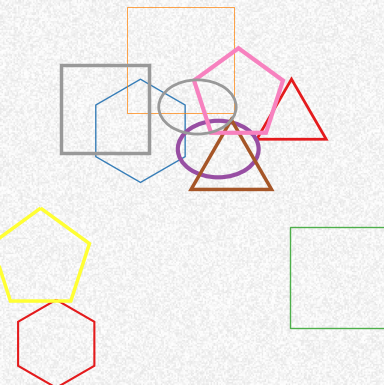[{"shape": "triangle", "thickness": 2, "radius": 0.52, "center": [0.757, 0.69]}, {"shape": "hexagon", "thickness": 1.5, "radius": 0.57, "center": [0.146, 0.107]}, {"shape": "hexagon", "thickness": 1, "radius": 0.67, "center": [0.365, 0.66]}, {"shape": "square", "thickness": 1, "radius": 0.66, "center": [0.885, 0.28]}, {"shape": "oval", "thickness": 3, "radius": 0.52, "center": [0.567, 0.613]}, {"shape": "square", "thickness": 0.5, "radius": 0.69, "center": [0.47, 0.844]}, {"shape": "pentagon", "thickness": 2.5, "radius": 0.67, "center": [0.106, 0.326]}, {"shape": "triangle", "thickness": 2.5, "radius": 0.6, "center": [0.601, 0.568]}, {"shape": "pentagon", "thickness": 3, "radius": 0.61, "center": [0.619, 0.753]}, {"shape": "oval", "thickness": 2, "radius": 0.5, "center": [0.513, 0.722]}, {"shape": "square", "thickness": 2.5, "radius": 0.57, "center": [0.273, 0.718]}]